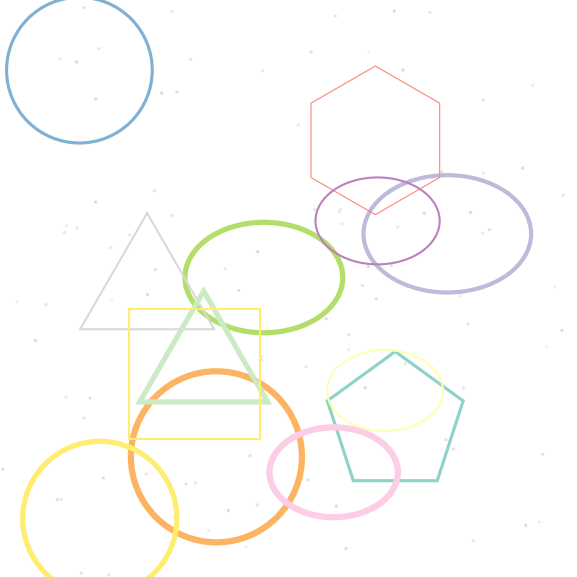[{"shape": "pentagon", "thickness": 1.5, "radius": 0.62, "center": [0.684, 0.267]}, {"shape": "oval", "thickness": 1, "radius": 0.5, "center": [0.667, 0.323]}, {"shape": "oval", "thickness": 2, "radius": 0.73, "center": [0.775, 0.594]}, {"shape": "hexagon", "thickness": 0.5, "radius": 0.64, "center": [0.65, 0.756]}, {"shape": "circle", "thickness": 1.5, "radius": 0.63, "center": [0.138, 0.878]}, {"shape": "circle", "thickness": 3, "radius": 0.74, "center": [0.375, 0.208]}, {"shape": "oval", "thickness": 2.5, "radius": 0.68, "center": [0.457, 0.519]}, {"shape": "oval", "thickness": 3, "radius": 0.56, "center": [0.578, 0.181]}, {"shape": "triangle", "thickness": 1, "radius": 0.67, "center": [0.255, 0.496]}, {"shape": "oval", "thickness": 1, "radius": 0.54, "center": [0.654, 0.617]}, {"shape": "triangle", "thickness": 2.5, "radius": 0.64, "center": [0.353, 0.367]}, {"shape": "square", "thickness": 1, "radius": 0.56, "center": [0.337, 0.351]}, {"shape": "circle", "thickness": 2.5, "radius": 0.67, "center": [0.173, 0.101]}]